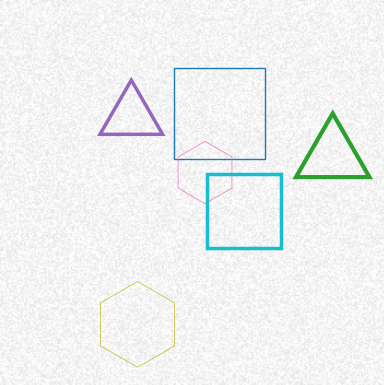[{"shape": "square", "thickness": 1, "radius": 0.59, "center": [0.57, 0.704]}, {"shape": "triangle", "thickness": 3, "radius": 0.55, "center": [0.864, 0.595]}, {"shape": "triangle", "thickness": 2.5, "radius": 0.47, "center": [0.341, 0.698]}, {"shape": "hexagon", "thickness": 0.5, "radius": 0.4, "center": [0.533, 0.552]}, {"shape": "hexagon", "thickness": 0.5, "radius": 0.56, "center": [0.357, 0.158]}, {"shape": "square", "thickness": 2.5, "radius": 0.48, "center": [0.634, 0.453]}]